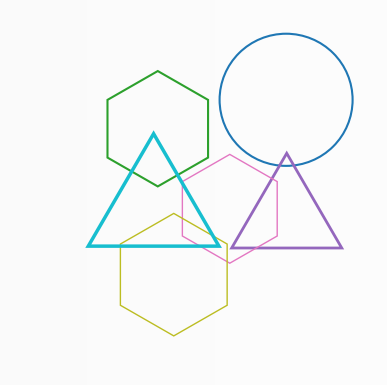[{"shape": "circle", "thickness": 1.5, "radius": 0.86, "center": [0.738, 0.741]}, {"shape": "hexagon", "thickness": 1.5, "radius": 0.75, "center": [0.407, 0.666]}, {"shape": "triangle", "thickness": 2, "radius": 0.82, "center": [0.74, 0.438]}, {"shape": "hexagon", "thickness": 1, "radius": 0.71, "center": [0.593, 0.458]}, {"shape": "hexagon", "thickness": 1, "radius": 0.8, "center": [0.448, 0.287]}, {"shape": "triangle", "thickness": 2.5, "radius": 0.97, "center": [0.396, 0.458]}]